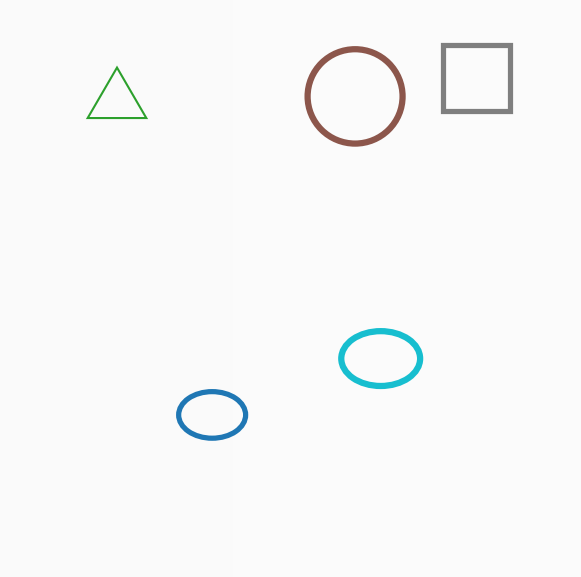[{"shape": "oval", "thickness": 2.5, "radius": 0.29, "center": [0.365, 0.281]}, {"shape": "triangle", "thickness": 1, "radius": 0.29, "center": [0.201, 0.824]}, {"shape": "circle", "thickness": 3, "radius": 0.41, "center": [0.611, 0.832]}, {"shape": "square", "thickness": 2.5, "radius": 0.29, "center": [0.819, 0.864]}, {"shape": "oval", "thickness": 3, "radius": 0.34, "center": [0.655, 0.378]}]